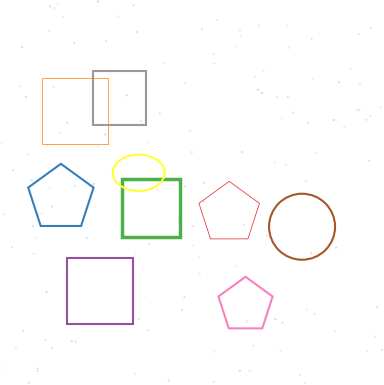[{"shape": "pentagon", "thickness": 0.5, "radius": 0.41, "center": [0.595, 0.446]}, {"shape": "pentagon", "thickness": 1.5, "radius": 0.45, "center": [0.158, 0.485]}, {"shape": "square", "thickness": 2.5, "radius": 0.38, "center": [0.393, 0.459]}, {"shape": "square", "thickness": 1.5, "radius": 0.43, "center": [0.259, 0.244]}, {"shape": "square", "thickness": 0.5, "radius": 0.43, "center": [0.195, 0.712]}, {"shape": "oval", "thickness": 1.5, "radius": 0.34, "center": [0.36, 0.551]}, {"shape": "circle", "thickness": 1.5, "radius": 0.43, "center": [0.785, 0.411]}, {"shape": "pentagon", "thickness": 1.5, "radius": 0.37, "center": [0.638, 0.207]}, {"shape": "square", "thickness": 1.5, "radius": 0.35, "center": [0.31, 0.746]}]